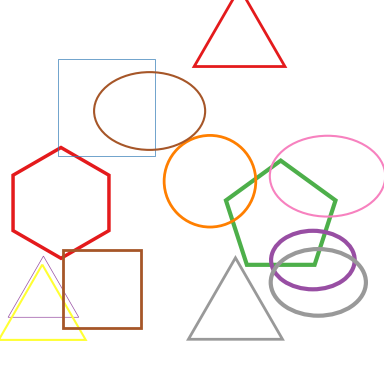[{"shape": "hexagon", "thickness": 2.5, "radius": 0.72, "center": [0.158, 0.473]}, {"shape": "triangle", "thickness": 2, "radius": 0.68, "center": [0.622, 0.895]}, {"shape": "square", "thickness": 0.5, "radius": 0.63, "center": [0.276, 0.721]}, {"shape": "pentagon", "thickness": 3, "radius": 0.75, "center": [0.729, 0.433]}, {"shape": "triangle", "thickness": 0.5, "radius": 0.53, "center": [0.113, 0.229]}, {"shape": "oval", "thickness": 3, "radius": 0.54, "center": [0.813, 0.325]}, {"shape": "circle", "thickness": 2, "radius": 0.6, "center": [0.545, 0.529]}, {"shape": "triangle", "thickness": 1.5, "radius": 0.65, "center": [0.11, 0.182]}, {"shape": "square", "thickness": 2, "radius": 0.5, "center": [0.265, 0.249]}, {"shape": "oval", "thickness": 1.5, "radius": 0.72, "center": [0.389, 0.712]}, {"shape": "oval", "thickness": 1.5, "radius": 0.75, "center": [0.851, 0.542]}, {"shape": "oval", "thickness": 3, "radius": 0.62, "center": [0.827, 0.267]}, {"shape": "triangle", "thickness": 2, "radius": 0.71, "center": [0.612, 0.189]}]